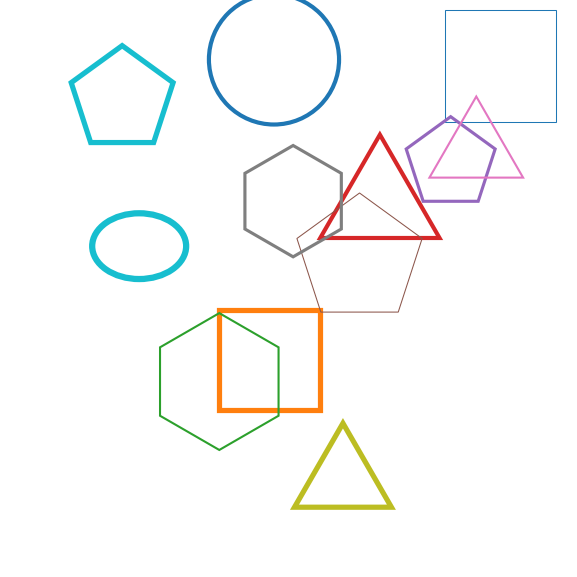[{"shape": "square", "thickness": 0.5, "radius": 0.48, "center": [0.867, 0.884]}, {"shape": "circle", "thickness": 2, "radius": 0.56, "center": [0.474, 0.896]}, {"shape": "square", "thickness": 2.5, "radius": 0.44, "center": [0.467, 0.376]}, {"shape": "hexagon", "thickness": 1, "radius": 0.59, "center": [0.38, 0.338]}, {"shape": "triangle", "thickness": 2, "radius": 0.6, "center": [0.658, 0.647]}, {"shape": "pentagon", "thickness": 1.5, "radius": 0.4, "center": [0.78, 0.716]}, {"shape": "pentagon", "thickness": 0.5, "radius": 0.57, "center": [0.623, 0.551]}, {"shape": "triangle", "thickness": 1, "radius": 0.47, "center": [0.825, 0.738]}, {"shape": "hexagon", "thickness": 1.5, "radius": 0.48, "center": [0.508, 0.651]}, {"shape": "triangle", "thickness": 2.5, "radius": 0.48, "center": [0.594, 0.169]}, {"shape": "pentagon", "thickness": 2.5, "radius": 0.46, "center": [0.212, 0.827]}, {"shape": "oval", "thickness": 3, "radius": 0.41, "center": [0.241, 0.573]}]